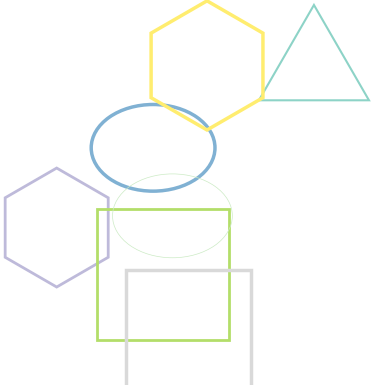[{"shape": "triangle", "thickness": 1.5, "radius": 0.83, "center": [0.815, 0.822]}, {"shape": "hexagon", "thickness": 2, "radius": 0.77, "center": [0.147, 0.409]}, {"shape": "oval", "thickness": 2.5, "radius": 0.8, "center": [0.398, 0.616]}, {"shape": "square", "thickness": 2, "radius": 0.86, "center": [0.423, 0.287]}, {"shape": "square", "thickness": 2.5, "radius": 0.81, "center": [0.489, 0.138]}, {"shape": "oval", "thickness": 0.5, "radius": 0.78, "center": [0.448, 0.439]}, {"shape": "hexagon", "thickness": 2.5, "radius": 0.84, "center": [0.538, 0.83]}]